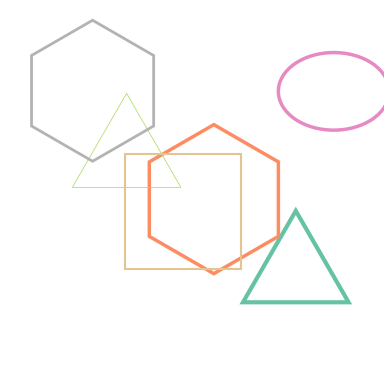[{"shape": "triangle", "thickness": 3, "radius": 0.79, "center": [0.768, 0.294]}, {"shape": "hexagon", "thickness": 2.5, "radius": 0.97, "center": [0.555, 0.483]}, {"shape": "oval", "thickness": 2.5, "radius": 0.72, "center": [0.867, 0.763]}, {"shape": "triangle", "thickness": 0.5, "radius": 0.81, "center": [0.329, 0.595]}, {"shape": "square", "thickness": 1.5, "radius": 0.75, "center": [0.475, 0.451]}, {"shape": "hexagon", "thickness": 2, "radius": 0.92, "center": [0.24, 0.764]}]